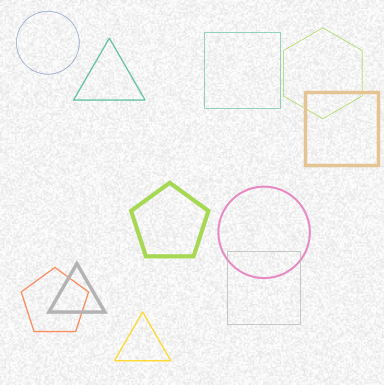[{"shape": "triangle", "thickness": 1, "radius": 0.54, "center": [0.284, 0.794]}, {"shape": "square", "thickness": 0.5, "radius": 0.49, "center": [0.629, 0.819]}, {"shape": "pentagon", "thickness": 1, "radius": 0.46, "center": [0.143, 0.213]}, {"shape": "circle", "thickness": 0.5, "radius": 0.41, "center": [0.124, 0.889]}, {"shape": "circle", "thickness": 1.5, "radius": 0.59, "center": [0.686, 0.396]}, {"shape": "hexagon", "thickness": 0.5, "radius": 0.59, "center": [0.838, 0.81]}, {"shape": "pentagon", "thickness": 3, "radius": 0.53, "center": [0.441, 0.42]}, {"shape": "triangle", "thickness": 1, "radius": 0.42, "center": [0.371, 0.105]}, {"shape": "square", "thickness": 2.5, "radius": 0.47, "center": [0.886, 0.667]}, {"shape": "square", "thickness": 0.5, "radius": 0.47, "center": [0.684, 0.253]}, {"shape": "triangle", "thickness": 2.5, "radius": 0.42, "center": [0.2, 0.231]}]